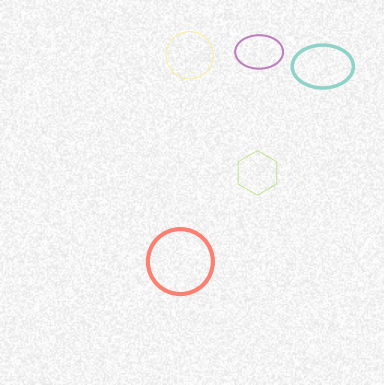[{"shape": "oval", "thickness": 2.5, "radius": 0.4, "center": [0.838, 0.827]}, {"shape": "circle", "thickness": 3, "radius": 0.42, "center": [0.469, 0.321]}, {"shape": "hexagon", "thickness": 0.5, "radius": 0.29, "center": [0.669, 0.551]}, {"shape": "oval", "thickness": 1.5, "radius": 0.31, "center": [0.673, 0.865]}, {"shape": "circle", "thickness": 0.5, "radius": 0.31, "center": [0.493, 0.856]}]